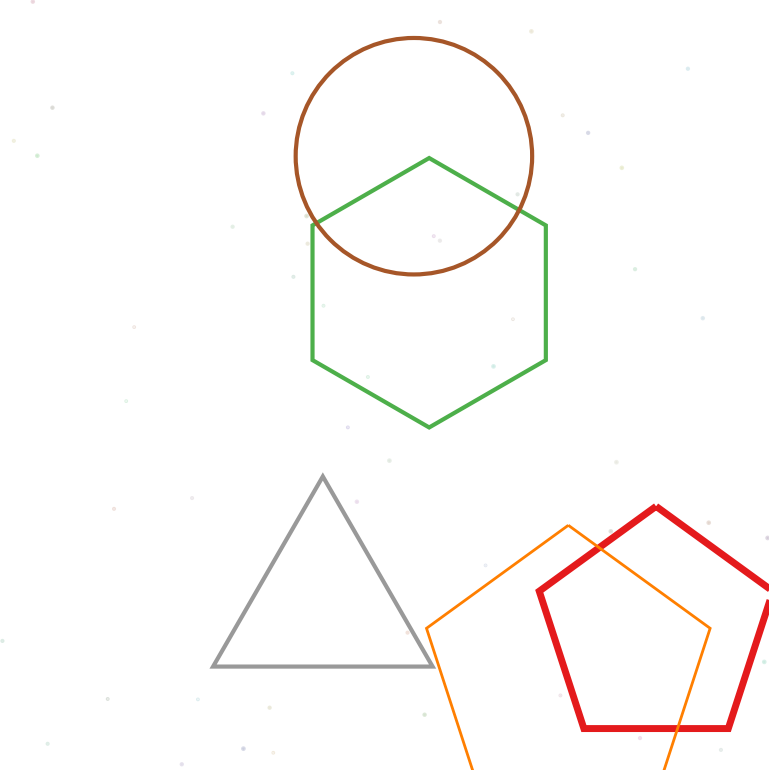[{"shape": "pentagon", "thickness": 2.5, "radius": 0.8, "center": [0.852, 0.183]}, {"shape": "hexagon", "thickness": 1.5, "radius": 0.87, "center": [0.557, 0.62]}, {"shape": "pentagon", "thickness": 1, "radius": 0.97, "center": [0.738, 0.124]}, {"shape": "circle", "thickness": 1.5, "radius": 0.77, "center": [0.538, 0.797]}, {"shape": "triangle", "thickness": 1.5, "radius": 0.82, "center": [0.419, 0.217]}]